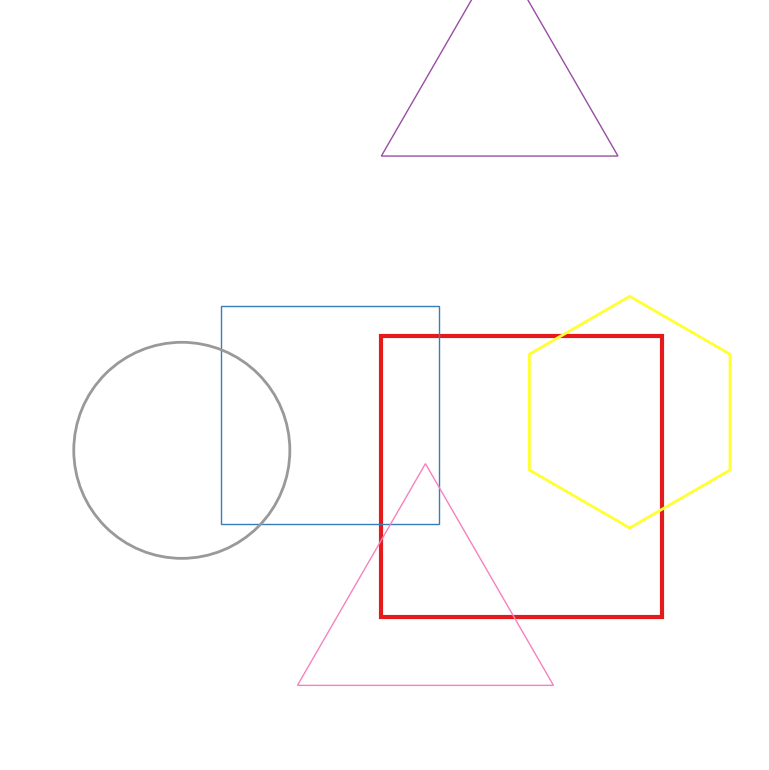[{"shape": "square", "thickness": 1.5, "radius": 0.91, "center": [0.678, 0.381]}, {"shape": "square", "thickness": 0.5, "radius": 0.71, "center": [0.429, 0.461]}, {"shape": "triangle", "thickness": 0.5, "radius": 0.89, "center": [0.649, 0.886]}, {"shape": "hexagon", "thickness": 1, "radius": 0.75, "center": [0.818, 0.465]}, {"shape": "triangle", "thickness": 0.5, "radius": 0.96, "center": [0.553, 0.206]}, {"shape": "circle", "thickness": 1, "radius": 0.7, "center": [0.236, 0.415]}]